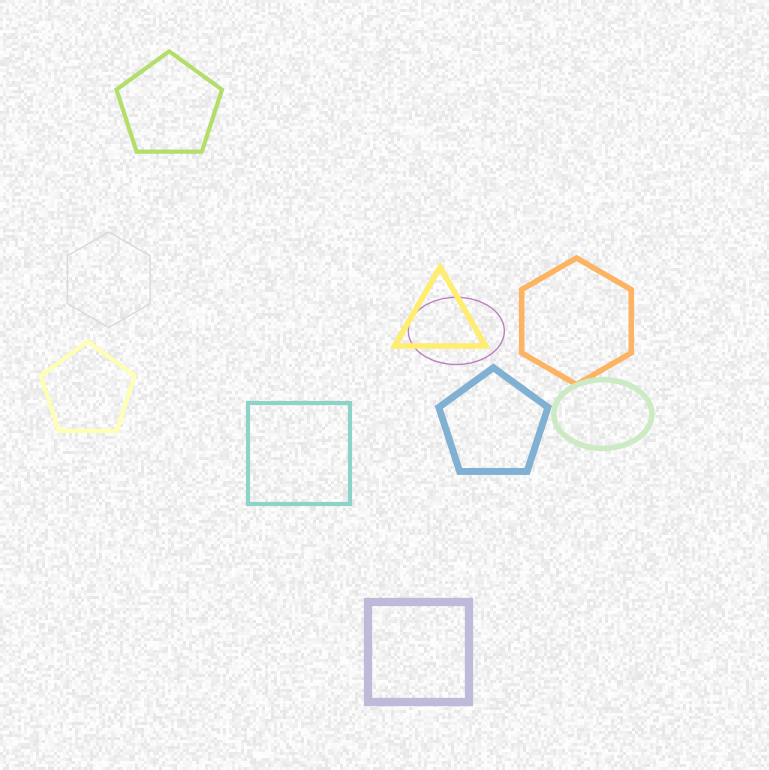[{"shape": "square", "thickness": 1.5, "radius": 0.33, "center": [0.388, 0.411]}, {"shape": "pentagon", "thickness": 1.5, "radius": 0.32, "center": [0.114, 0.492]}, {"shape": "square", "thickness": 3, "radius": 0.33, "center": [0.544, 0.153]}, {"shape": "pentagon", "thickness": 2.5, "radius": 0.37, "center": [0.641, 0.448]}, {"shape": "hexagon", "thickness": 2, "radius": 0.41, "center": [0.749, 0.583]}, {"shape": "pentagon", "thickness": 1.5, "radius": 0.36, "center": [0.22, 0.861]}, {"shape": "hexagon", "thickness": 0.5, "radius": 0.31, "center": [0.141, 0.637]}, {"shape": "oval", "thickness": 0.5, "radius": 0.31, "center": [0.593, 0.57]}, {"shape": "oval", "thickness": 2, "radius": 0.32, "center": [0.783, 0.462]}, {"shape": "triangle", "thickness": 2, "radius": 0.34, "center": [0.572, 0.585]}]